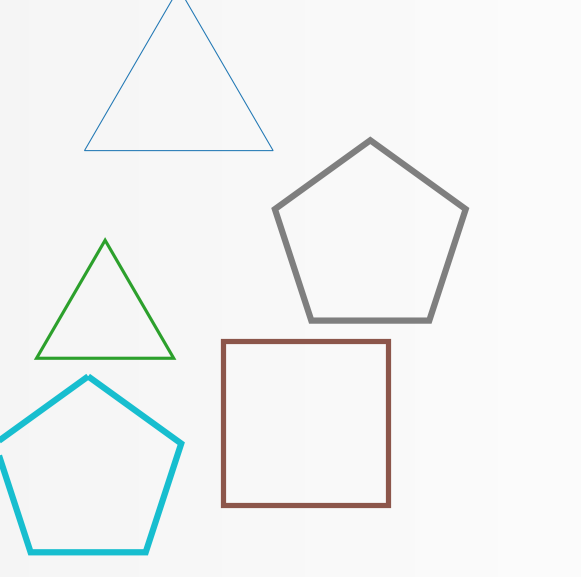[{"shape": "triangle", "thickness": 0.5, "radius": 0.94, "center": [0.308, 0.832]}, {"shape": "triangle", "thickness": 1.5, "radius": 0.68, "center": [0.181, 0.447]}, {"shape": "square", "thickness": 2.5, "radius": 0.71, "center": [0.525, 0.266]}, {"shape": "pentagon", "thickness": 3, "radius": 0.86, "center": [0.637, 0.584]}, {"shape": "pentagon", "thickness": 3, "radius": 0.84, "center": [0.152, 0.179]}]